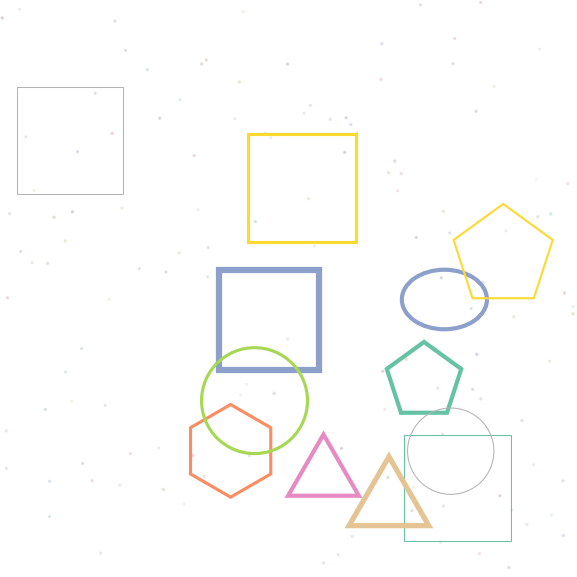[{"shape": "square", "thickness": 0.5, "radius": 0.46, "center": [0.793, 0.154]}, {"shape": "pentagon", "thickness": 2, "radius": 0.34, "center": [0.734, 0.339]}, {"shape": "hexagon", "thickness": 1.5, "radius": 0.4, "center": [0.399, 0.218]}, {"shape": "square", "thickness": 3, "radius": 0.43, "center": [0.466, 0.445]}, {"shape": "oval", "thickness": 2, "radius": 0.37, "center": [0.77, 0.481]}, {"shape": "triangle", "thickness": 2, "radius": 0.35, "center": [0.56, 0.176]}, {"shape": "circle", "thickness": 1.5, "radius": 0.46, "center": [0.441, 0.305]}, {"shape": "square", "thickness": 1.5, "radius": 0.47, "center": [0.524, 0.674]}, {"shape": "pentagon", "thickness": 1, "radius": 0.45, "center": [0.871, 0.556]}, {"shape": "triangle", "thickness": 2.5, "radius": 0.4, "center": [0.673, 0.129]}, {"shape": "square", "thickness": 0.5, "radius": 0.46, "center": [0.121, 0.755]}, {"shape": "circle", "thickness": 0.5, "radius": 0.37, "center": [0.781, 0.218]}]